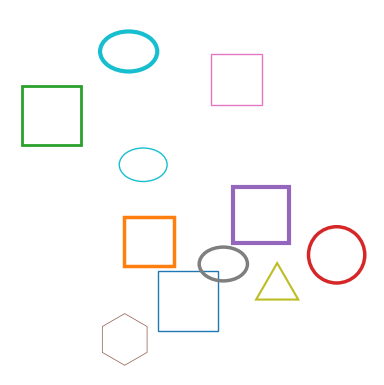[{"shape": "square", "thickness": 1, "radius": 0.39, "center": [0.488, 0.218]}, {"shape": "square", "thickness": 2.5, "radius": 0.32, "center": [0.387, 0.372]}, {"shape": "square", "thickness": 2, "radius": 0.38, "center": [0.135, 0.701]}, {"shape": "circle", "thickness": 2.5, "radius": 0.37, "center": [0.874, 0.338]}, {"shape": "square", "thickness": 3, "radius": 0.37, "center": [0.677, 0.442]}, {"shape": "hexagon", "thickness": 0.5, "radius": 0.34, "center": [0.324, 0.118]}, {"shape": "square", "thickness": 1, "radius": 0.33, "center": [0.614, 0.794]}, {"shape": "oval", "thickness": 2.5, "radius": 0.31, "center": [0.58, 0.314]}, {"shape": "triangle", "thickness": 1.5, "radius": 0.32, "center": [0.72, 0.254]}, {"shape": "oval", "thickness": 3, "radius": 0.37, "center": [0.334, 0.866]}, {"shape": "oval", "thickness": 1, "radius": 0.31, "center": [0.372, 0.572]}]